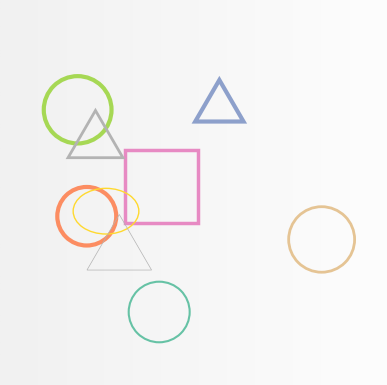[{"shape": "circle", "thickness": 1.5, "radius": 0.39, "center": [0.411, 0.19]}, {"shape": "circle", "thickness": 3, "radius": 0.38, "center": [0.224, 0.438]}, {"shape": "triangle", "thickness": 3, "radius": 0.36, "center": [0.566, 0.72]}, {"shape": "square", "thickness": 2.5, "radius": 0.47, "center": [0.416, 0.516]}, {"shape": "circle", "thickness": 3, "radius": 0.44, "center": [0.2, 0.715]}, {"shape": "oval", "thickness": 1, "radius": 0.42, "center": [0.274, 0.451]}, {"shape": "circle", "thickness": 2, "radius": 0.43, "center": [0.83, 0.378]}, {"shape": "triangle", "thickness": 0.5, "radius": 0.48, "center": [0.308, 0.347]}, {"shape": "triangle", "thickness": 2, "radius": 0.41, "center": [0.246, 0.631]}]